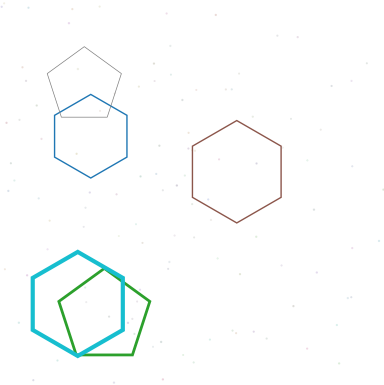[{"shape": "hexagon", "thickness": 1, "radius": 0.54, "center": [0.236, 0.646]}, {"shape": "pentagon", "thickness": 2, "radius": 0.62, "center": [0.271, 0.179]}, {"shape": "hexagon", "thickness": 1, "radius": 0.66, "center": [0.615, 0.554]}, {"shape": "pentagon", "thickness": 0.5, "radius": 0.51, "center": [0.219, 0.778]}, {"shape": "hexagon", "thickness": 3, "radius": 0.68, "center": [0.202, 0.211]}]